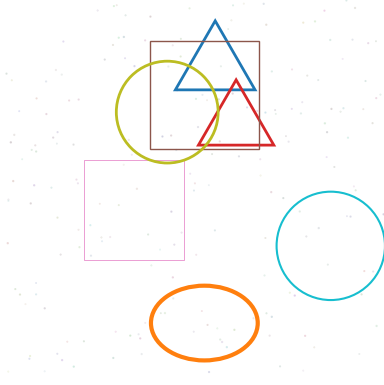[{"shape": "triangle", "thickness": 2, "radius": 0.6, "center": [0.559, 0.826]}, {"shape": "oval", "thickness": 3, "radius": 0.69, "center": [0.531, 0.161]}, {"shape": "triangle", "thickness": 2, "radius": 0.57, "center": [0.613, 0.68]}, {"shape": "square", "thickness": 1, "radius": 0.7, "center": [0.531, 0.753]}, {"shape": "square", "thickness": 0.5, "radius": 0.65, "center": [0.347, 0.456]}, {"shape": "circle", "thickness": 2, "radius": 0.66, "center": [0.434, 0.709]}, {"shape": "circle", "thickness": 1.5, "radius": 0.7, "center": [0.859, 0.361]}]